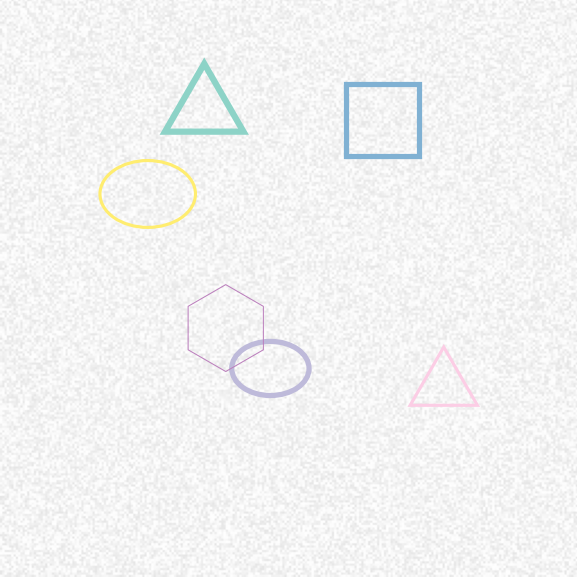[{"shape": "triangle", "thickness": 3, "radius": 0.39, "center": [0.354, 0.81]}, {"shape": "oval", "thickness": 2.5, "radius": 0.33, "center": [0.468, 0.361]}, {"shape": "square", "thickness": 2.5, "radius": 0.31, "center": [0.662, 0.791]}, {"shape": "triangle", "thickness": 1.5, "radius": 0.34, "center": [0.768, 0.331]}, {"shape": "hexagon", "thickness": 0.5, "radius": 0.38, "center": [0.391, 0.431]}, {"shape": "oval", "thickness": 1.5, "radius": 0.41, "center": [0.256, 0.663]}]